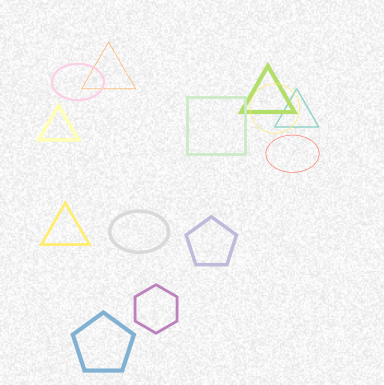[{"shape": "triangle", "thickness": 1, "radius": 0.33, "center": [0.771, 0.703]}, {"shape": "triangle", "thickness": 2.5, "radius": 0.3, "center": [0.152, 0.667]}, {"shape": "pentagon", "thickness": 2.5, "radius": 0.34, "center": [0.549, 0.368]}, {"shape": "oval", "thickness": 0.5, "radius": 0.35, "center": [0.76, 0.601]}, {"shape": "pentagon", "thickness": 3, "radius": 0.42, "center": [0.268, 0.105]}, {"shape": "triangle", "thickness": 0.5, "radius": 0.41, "center": [0.282, 0.81]}, {"shape": "triangle", "thickness": 3, "radius": 0.4, "center": [0.696, 0.749]}, {"shape": "oval", "thickness": 1.5, "radius": 0.34, "center": [0.202, 0.787]}, {"shape": "oval", "thickness": 2.5, "radius": 0.38, "center": [0.362, 0.398]}, {"shape": "hexagon", "thickness": 2, "radius": 0.31, "center": [0.405, 0.198]}, {"shape": "square", "thickness": 2, "radius": 0.37, "center": [0.561, 0.674]}, {"shape": "triangle", "thickness": 2, "radius": 0.36, "center": [0.17, 0.401]}, {"shape": "circle", "thickness": 0.5, "radius": 0.32, "center": [0.714, 0.718]}]